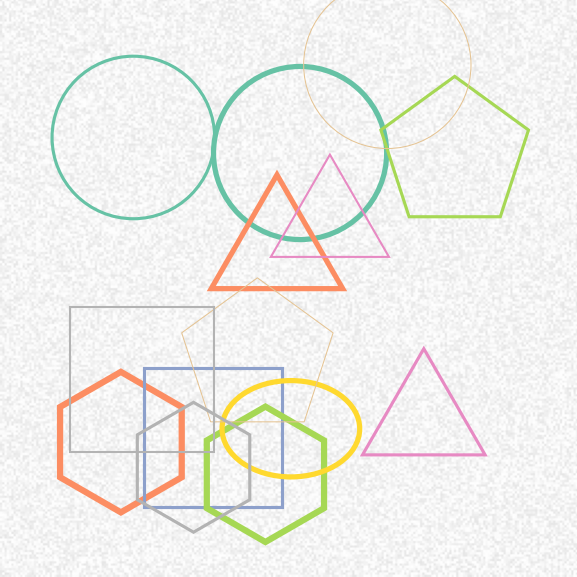[{"shape": "circle", "thickness": 2.5, "radius": 0.75, "center": [0.52, 0.734]}, {"shape": "circle", "thickness": 1.5, "radius": 0.7, "center": [0.231, 0.761]}, {"shape": "hexagon", "thickness": 3, "radius": 0.61, "center": [0.209, 0.234]}, {"shape": "triangle", "thickness": 2.5, "radius": 0.66, "center": [0.48, 0.565]}, {"shape": "square", "thickness": 1.5, "radius": 0.6, "center": [0.369, 0.242]}, {"shape": "triangle", "thickness": 1, "radius": 0.59, "center": [0.571, 0.613]}, {"shape": "triangle", "thickness": 1.5, "radius": 0.61, "center": [0.734, 0.273]}, {"shape": "hexagon", "thickness": 3, "radius": 0.59, "center": [0.46, 0.178]}, {"shape": "pentagon", "thickness": 1.5, "radius": 0.67, "center": [0.787, 0.732]}, {"shape": "oval", "thickness": 2.5, "radius": 0.6, "center": [0.504, 0.257]}, {"shape": "pentagon", "thickness": 0.5, "radius": 0.69, "center": [0.446, 0.38]}, {"shape": "circle", "thickness": 0.5, "radius": 0.72, "center": [0.671, 0.887]}, {"shape": "hexagon", "thickness": 1.5, "radius": 0.56, "center": [0.335, 0.19]}, {"shape": "square", "thickness": 1, "radius": 0.63, "center": [0.246, 0.341]}]